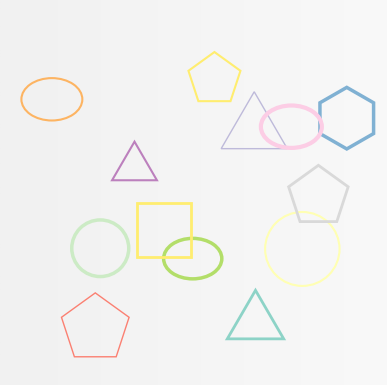[{"shape": "triangle", "thickness": 2, "radius": 0.42, "center": [0.659, 0.162]}, {"shape": "circle", "thickness": 1.5, "radius": 0.48, "center": [0.78, 0.353]}, {"shape": "triangle", "thickness": 1, "radius": 0.49, "center": [0.656, 0.663]}, {"shape": "pentagon", "thickness": 1, "radius": 0.46, "center": [0.246, 0.148]}, {"shape": "hexagon", "thickness": 2.5, "radius": 0.4, "center": [0.895, 0.693]}, {"shape": "oval", "thickness": 1.5, "radius": 0.39, "center": [0.134, 0.742]}, {"shape": "oval", "thickness": 2.5, "radius": 0.38, "center": [0.497, 0.328]}, {"shape": "oval", "thickness": 3, "radius": 0.39, "center": [0.752, 0.671]}, {"shape": "pentagon", "thickness": 2, "radius": 0.4, "center": [0.822, 0.49]}, {"shape": "triangle", "thickness": 1.5, "radius": 0.33, "center": [0.347, 0.565]}, {"shape": "circle", "thickness": 2.5, "radius": 0.37, "center": [0.259, 0.355]}, {"shape": "pentagon", "thickness": 1.5, "radius": 0.35, "center": [0.553, 0.794]}, {"shape": "square", "thickness": 2, "radius": 0.35, "center": [0.423, 0.403]}]